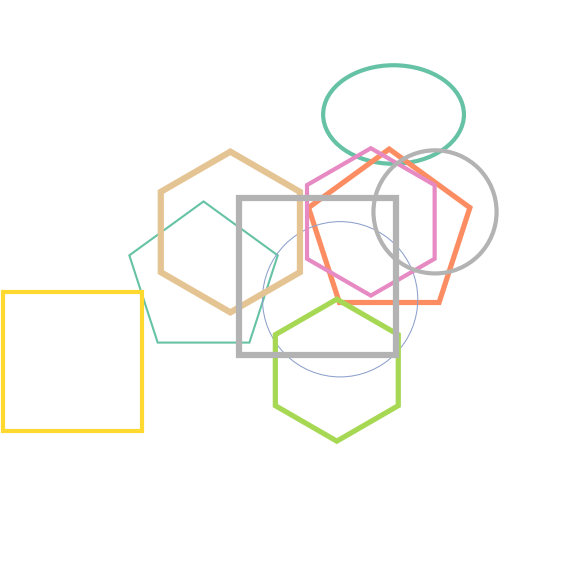[{"shape": "pentagon", "thickness": 1, "radius": 0.68, "center": [0.352, 0.515]}, {"shape": "oval", "thickness": 2, "radius": 0.61, "center": [0.681, 0.801]}, {"shape": "pentagon", "thickness": 2.5, "radius": 0.73, "center": [0.674, 0.594]}, {"shape": "circle", "thickness": 0.5, "radius": 0.67, "center": [0.589, 0.481]}, {"shape": "hexagon", "thickness": 2, "radius": 0.64, "center": [0.642, 0.615]}, {"shape": "hexagon", "thickness": 2.5, "radius": 0.61, "center": [0.583, 0.358]}, {"shape": "square", "thickness": 2, "radius": 0.6, "center": [0.126, 0.373]}, {"shape": "hexagon", "thickness": 3, "radius": 0.7, "center": [0.399, 0.597]}, {"shape": "square", "thickness": 3, "radius": 0.68, "center": [0.55, 0.52]}, {"shape": "circle", "thickness": 2, "radius": 0.53, "center": [0.753, 0.632]}]